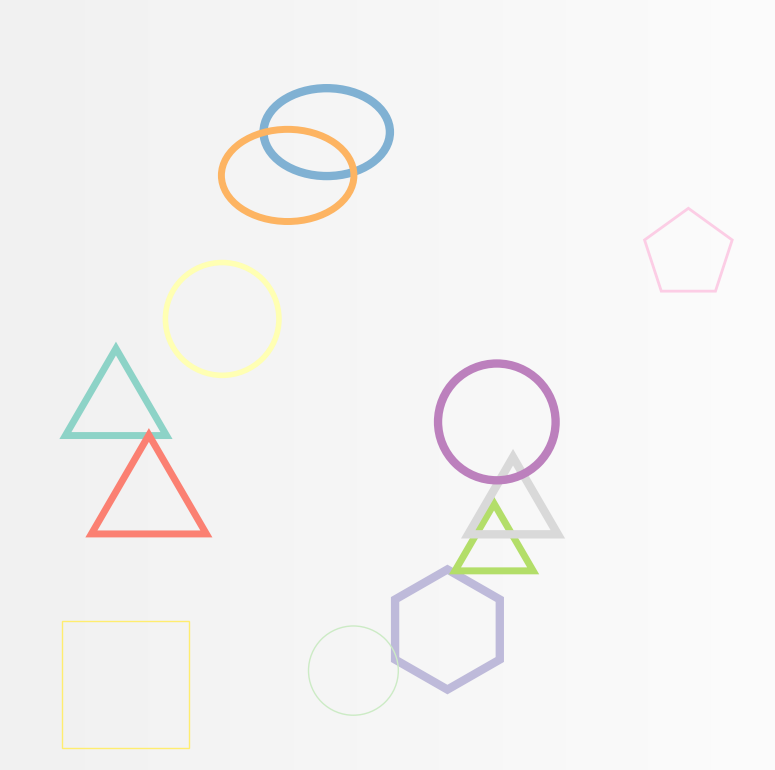[{"shape": "triangle", "thickness": 2.5, "radius": 0.38, "center": [0.15, 0.472]}, {"shape": "circle", "thickness": 2, "radius": 0.37, "center": [0.287, 0.586]}, {"shape": "hexagon", "thickness": 3, "radius": 0.39, "center": [0.577, 0.182]}, {"shape": "triangle", "thickness": 2.5, "radius": 0.43, "center": [0.192, 0.349]}, {"shape": "oval", "thickness": 3, "radius": 0.41, "center": [0.422, 0.828]}, {"shape": "oval", "thickness": 2.5, "radius": 0.43, "center": [0.371, 0.772]}, {"shape": "triangle", "thickness": 2.5, "radius": 0.29, "center": [0.638, 0.288]}, {"shape": "pentagon", "thickness": 1, "radius": 0.3, "center": [0.888, 0.67]}, {"shape": "triangle", "thickness": 3, "radius": 0.33, "center": [0.662, 0.339]}, {"shape": "circle", "thickness": 3, "radius": 0.38, "center": [0.641, 0.452]}, {"shape": "circle", "thickness": 0.5, "radius": 0.29, "center": [0.456, 0.129]}, {"shape": "square", "thickness": 0.5, "radius": 0.41, "center": [0.162, 0.111]}]